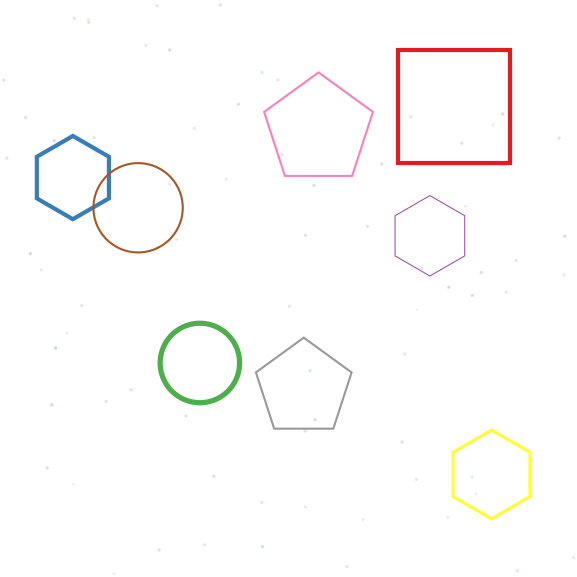[{"shape": "square", "thickness": 2, "radius": 0.49, "center": [0.786, 0.815]}, {"shape": "hexagon", "thickness": 2, "radius": 0.36, "center": [0.126, 0.692]}, {"shape": "circle", "thickness": 2.5, "radius": 0.34, "center": [0.346, 0.371]}, {"shape": "hexagon", "thickness": 0.5, "radius": 0.35, "center": [0.744, 0.591]}, {"shape": "hexagon", "thickness": 1.5, "radius": 0.38, "center": [0.851, 0.178]}, {"shape": "circle", "thickness": 1, "radius": 0.39, "center": [0.239, 0.639]}, {"shape": "pentagon", "thickness": 1, "radius": 0.5, "center": [0.552, 0.775]}, {"shape": "pentagon", "thickness": 1, "radius": 0.44, "center": [0.526, 0.327]}]